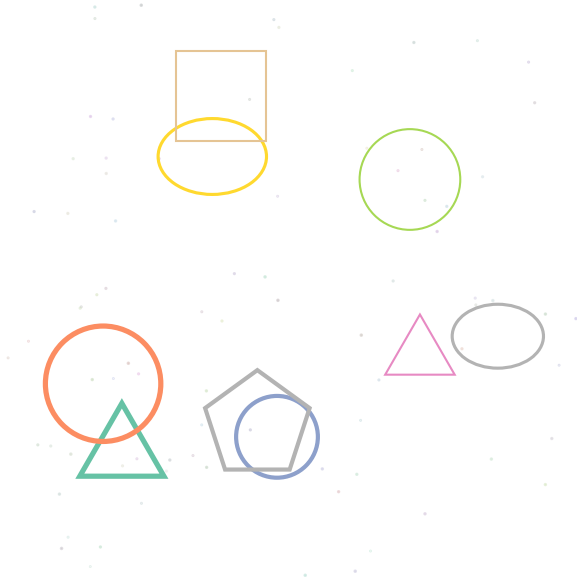[{"shape": "triangle", "thickness": 2.5, "radius": 0.42, "center": [0.211, 0.217]}, {"shape": "circle", "thickness": 2.5, "radius": 0.5, "center": [0.179, 0.335]}, {"shape": "circle", "thickness": 2, "radius": 0.35, "center": [0.48, 0.243]}, {"shape": "triangle", "thickness": 1, "radius": 0.35, "center": [0.727, 0.385]}, {"shape": "circle", "thickness": 1, "radius": 0.44, "center": [0.71, 0.688]}, {"shape": "oval", "thickness": 1.5, "radius": 0.47, "center": [0.368, 0.728]}, {"shape": "square", "thickness": 1, "radius": 0.39, "center": [0.383, 0.832]}, {"shape": "oval", "thickness": 1.5, "radius": 0.4, "center": [0.862, 0.417]}, {"shape": "pentagon", "thickness": 2, "radius": 0.48, "center": [0.446, 0.263]}]